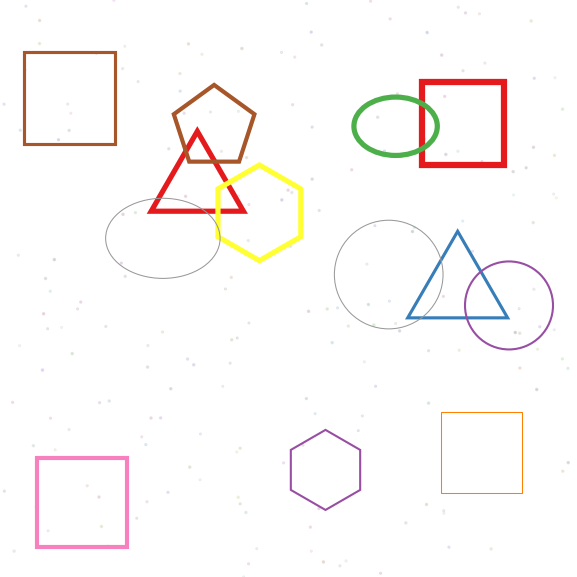[{"shape": "triangle", "thickness": 2.5, "radius": 0.46, "center": [0.342, 0.68]}, {"shape": "square", "thickness": 3, "radius": 0.36, "center": [0.802, 0.785]}, {"shape": "triangle", "thickness": 1.5, "radius": 0.5, "center": [0.792, 0.499]}, {"shape": "oval", "thickness": 2.5, "radius": 0.36, "center": [0.685, 0.781]}, {"shape": "circle", "thickness": 1, "radius": 0.38, "center": [0.881, 0.47]}, {"shape": "hexagon", "thickness": 1, "radius": 0.35, "center": [0.564, 0.185]}, {"shape": "square", "thickness": 0.5, "radius": 0.35, "center": [0.833, 0.215]}, {"shape": "hexagon", "thickness": 2.5, "radius": 0.41, "center": [0.449, 0.631]}, {"shape": "square", "thickness": 1.5, "radius": 0.4, "center": [0.12, 0.829]}, {"shape": "pentagon", "thickness": 2, "radius": 0.37, "center": [0.371, 0.779]}, {"shape": "square", "thickness": 2, "radius": 0.39, "center": [0.142, 0.129]}, {"shape": "oval", "thickness": 0.5, "radius": 0.5, "center": [0.282, 0.586]}, {"shape": "circle", "thickness": 0.5, "radius": 0.47, "center": [0.673, 0.524]}]